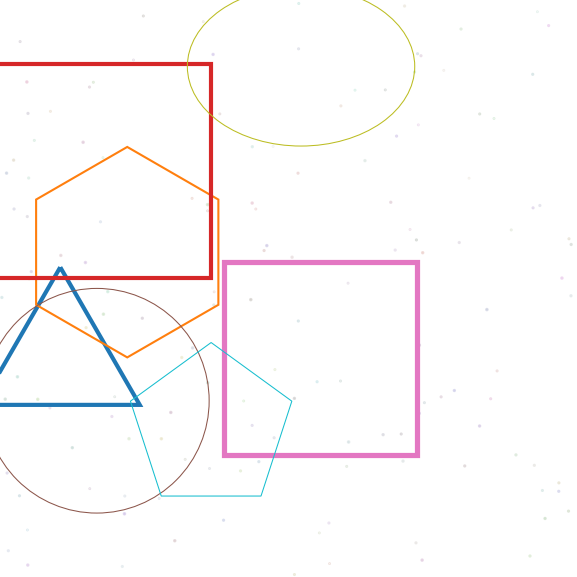[{"shape": "triangle", "thickness": 2, "radius": 0.79, "center": [0.104, 0.377]}, {"shape": "hexagon", "thickness": 1, "radius": 0.91, "center": [0.22, 0.562]}, {"shape": "square", "thickness": 2, "radius": 0.93, "center": [0.18, 0.703]}, {"shape": "circle", "thickness": 0.5, "radius": 0.97, "center": [0.168, 0.305]}, {"shape": "square", "thickness": 2.5, "radius": 0.84, "center": [0.555, 0.379]}, {"shape": "oval", "thickness": 0.5, "radius": 0.98, "center": [0.521, 0.884]}, {"shape": "pentagon", "thickness": 0.5, "radius": 0.73, "center": [0.366, 0.259]}]